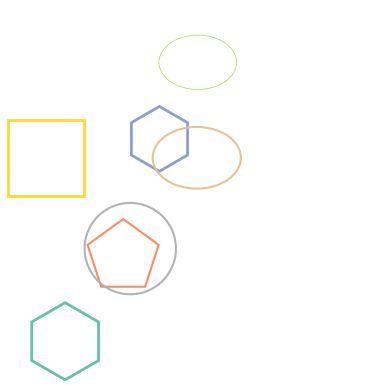[{"shape": "hexagon", "thickness": 2, "radius": 0.5, "center": [0.169, 0.114]}, {"shape": "pentagon", "thickness": 1.5, "radius": 0.49, "center": [0.32, 0.334]}, {"shape": "hexagon", "thickness": 2, "radius": 0.42, "center": [0.414, 0.639]}, {"shape": "oval", "thickness": 0.5, "radius": 0.5, "center": [0.514, 0.838]}, {"shape": "square", "thickness": 2, "radius": 0.49, "center": [0.12, 0.59]}, {"shape": "oval", "thickness": 1.5, "radius": 0.57, "center": [0.511, 0.59]}, {"shape": "circle", "thickness": 1.5, "radius": 0.59, "center": [0.338, 0.354]}]